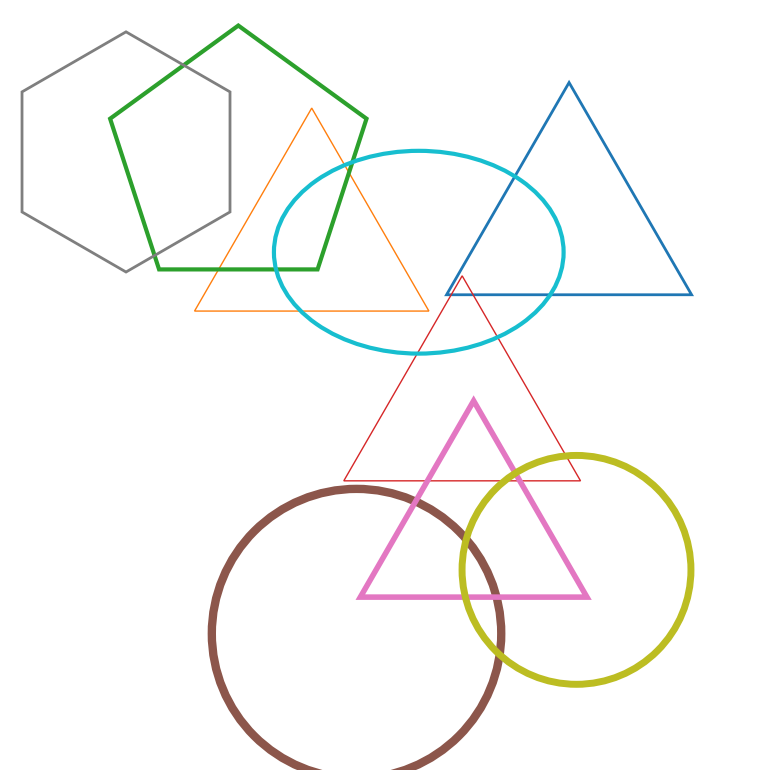[{"shape": "triangle", "thickness": 1, "radius": 0.92, "center": [0.739, 0.709]}, {"shape": "triangle", "thickness": 0.5, "radius": 0.88, "center": [0.405, 0.684]}, {"shape": "pentagon", "thickness": 1.5, "radius": 0.88, "center": [0.31, 0.792]}, {"shape": "triangle", "thickness": 0.5, "radius": 0.89, "center": [0.6, 0.464]}, {"shape": "circle", "thickness": 3, "radius": 0.94, "center": [0.463, 0.177]}, {"shape": "triangle", "thickness": 2, "radius": 0.85, "center": [0.615, 0.309]}, {"shape": "hexagon", "thickness": 1, "radius": 0.78, "center": [0.164, 0.803]}, {"shape": "circle", "thickness": 2.5, "radius": 0.74, "center": [0.749, 0.26]}, {"shape": "oval", "thickness": 1.5, "radius": 0.94, "center": [0.544, 0.672]}]